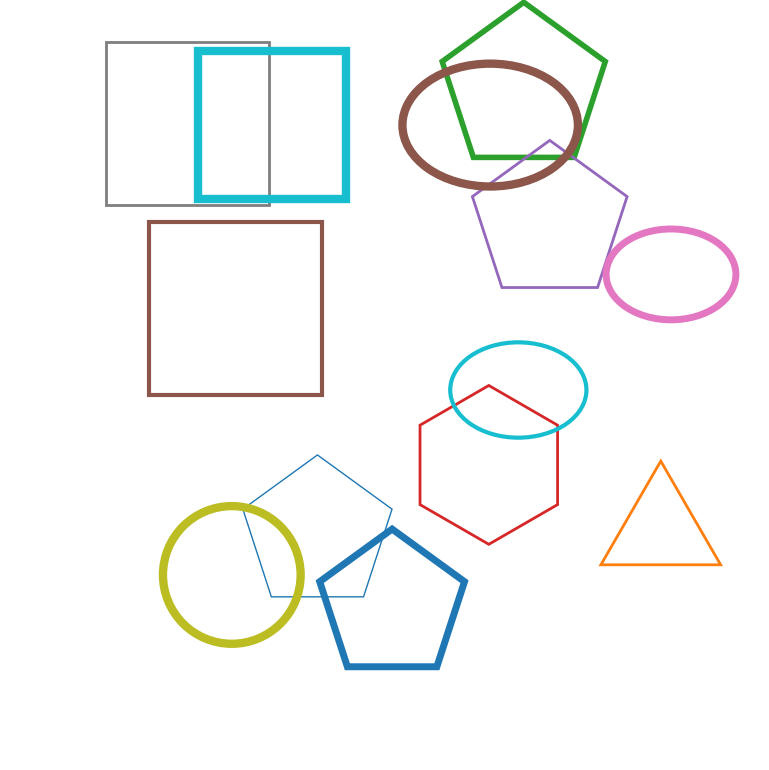[{"shape": "pentagon", "thickness": 0.5, "radius": 0.51, "center": [0.412, 0.307]}, {"shape": "pentagon", "thickness": 2.5, "radius": 0.49, "center": [0.509, 0.214]}, {"shape": "triangle", "thickness": 1, "radius": 0.45, "center": [0.858, 0.311]}, {"shape": "pentagon", "thickness": 2, "radius": 0.56, "center": [0.68, 0.886]}, {"shape": "hexagon", "thickness": 1, "radius": 0.52, "center": [0.635, 0.396]}, {"shape": "pentagon", "thickness": 1, "radius": 0.53, "center": [0.714, 0.712]}, {"shape": "square", "thickness": 1.5, "radius": 0.56, "center": [0.306, 0.6]}, {"shape": "oval", "thickness": 3, "radius": 0.57, "center": [0.637, 0.838]}, {"shape": "oval", "thickness": 2.5, "radius": 0.42, "center": [0.871, 0.644]}, {"shape": "square", "thickness": 1, "radius": 0.53, "center": [0.243, 0.84]}, {"shape": "circle", "thickness": 3, "radius": 0.45, "center": [0.301, 0.253]}, {"shape": "oval", "thickness": 1.5, "radius": 0.44, "center": [0.673, 0.494]}, {"shape": "square", "thickness": 3, "radius": 0.48, "center": [0.353, 0.837]}]